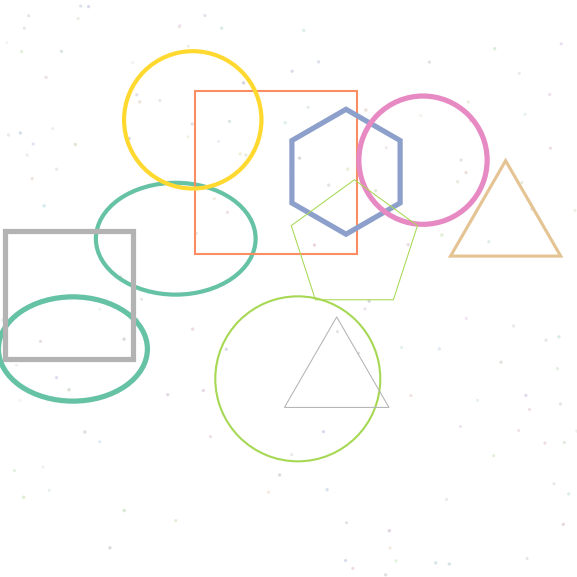[{"shape": "oval", "thickness": 2, "radius": 0.69, "center": [0.304, 0.586]}, {"shape": "oval", "thickness": 2.5, "radius": 0.64, "center": [0.126, 0.395]}, {"shape": "square", "thickness": 1, "radius": 0.7, "center": [0.478, 0.701]}, {"shape": "hexagon", "thickness": 2.5, "radius": 0.54, "center": [0.599, 0.702]}, {"shape": "circle", "thickness": 2.5, "radius": 0.56, "center": [0.732, 0.722]}, {"shape": "pentagon", "thickness": 0.5, "radius": 0.57, "center": [0.614, 0.573]}, {"shape": "circle", "thickness": 1, "radius": 0.71, "center": [0.516, 0.343]}, {"shape": "circle", "thickness": 2, "radius": 0.59, "center": [0.334, 0.792]}, {"shape": "triangle", "thickness": 1.5, "radius": 0.55, "center": [0.876, 0.611]}, {"shape": "triangle", "thickness": 0.5, "radius": 0.52, "center": [0.583, 0.346]}, {"shape": "square", "thickness": 2.5, "radius": 0.56, "center": [0.119, 0.489]}]